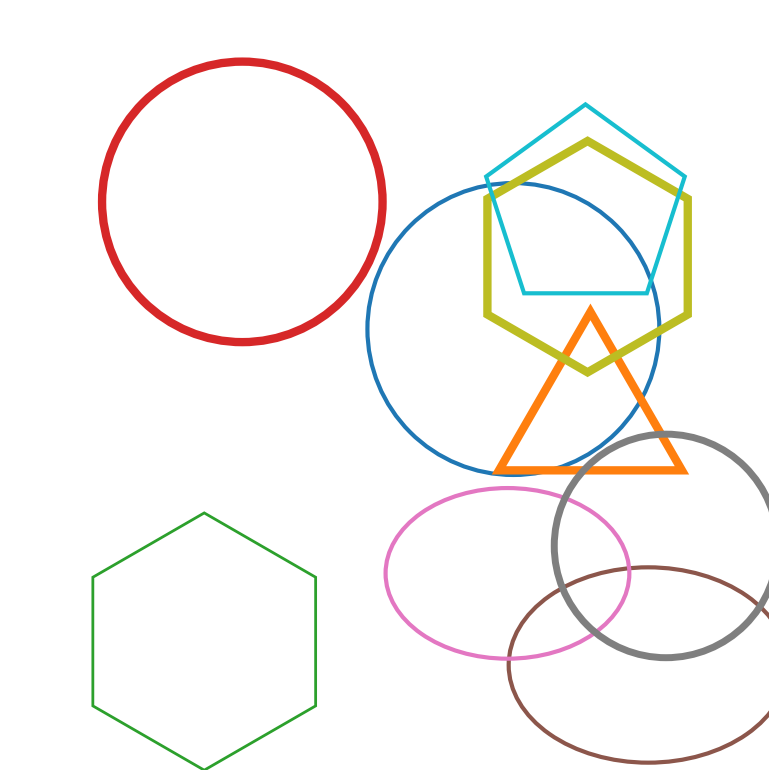[{"shape": "circle", "thickness": 1.5, "radius": 0.95, "center": [0.667, 0.573]}, {"shape": "triangle", "thickness": 3, "radius": 0.69, "center": [0.767, 0.458]}, {"shape": "hexagon", "thickness": 1, "radius": 0.84, "center": [0.265, 0.167]}, {"shape": "circle", "thickness": 3, "radius": 0.91, "center": [0.315, 0.738]}, {"shape": "oval", "thickness": 1.5, "radius": 0.91, "center": [0.842, 0.136]}, {"shape": "oval", "thickness": 1.5, "radius": 0.79, "center": [0.659, 0.255]}, {"shape": "circle", "thickness": 2.5, "radius": 0.73, "center": [0.865, 0.291]}, {"shape": "hexagon", "thickness": 3, "radius": 0.75, "center": [0.763, 0.667]}, {"shape": "pentagon", "thickness": 1.5, "radius": 0.68, "center": [0.76, 0.729]}]